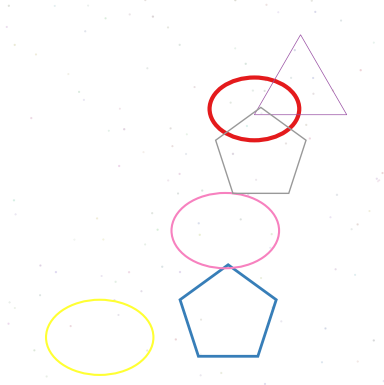[{"shape": "oval", "thickness": 3, "radius": 0.58, "center": [0.661, 0.717]}, {"shape": "pentagon", "thickness": 2, "radius": 0.66, "center": [0.593, 0.181]}, {"shape": "triangle", "thickness": 0.5, "radius": 0.69, "center": [0.781, 0.771]}, {"shape": "oval", "thickness": 1.5, "radius": 0.7, "center": [0.259, 0.124]}, {"shape": "oval", "thickness": 1.5, "radius": 0.7, "center": [0.585, 0.401]}, {"shape": "pentagon", "thickness": 1, "radius": 0.62, "center": [0.677, 0.598]}]